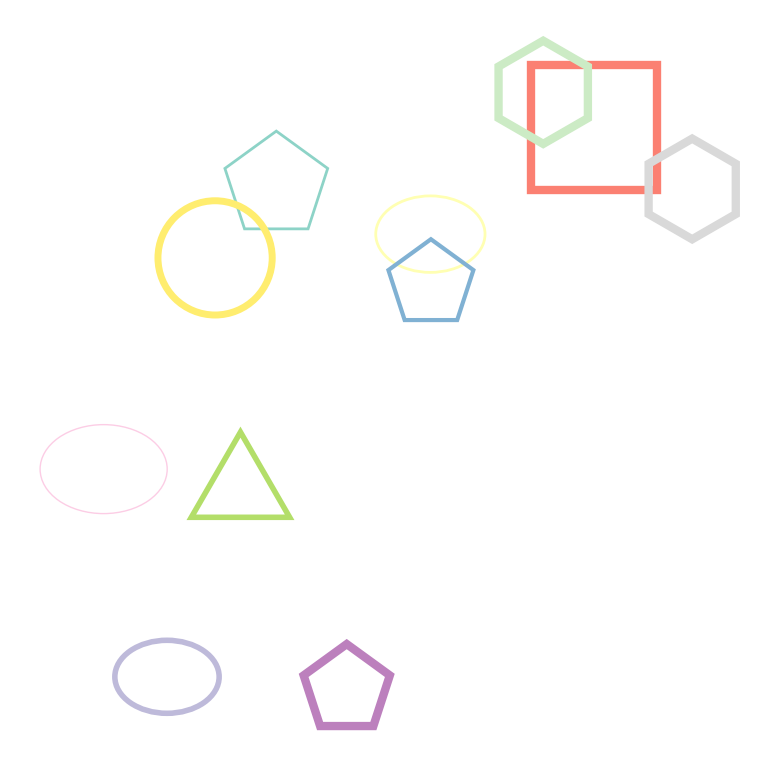[{"shape": "pentagon", "thickness": 1, "radius": 0.35, "center": [0.359, 0.76]}, {"shape": "oval", "thickness": 1, "radius": 0.35, "center": [0.559, 0.696]}, {"shape": "oval", "thickness": 2, "radius": 0.34, "center": [0.217, 0.121]}, {"shape": "square", "thickness": 3, "radius": 0.41, "center": [0.771, 0.835]}, {"shape": "pentagon", "thickness": 1.5, "radius": 0.29, "center": [0.56, 0.631]}, {"shape": "triangle", "thickness": 2, "radius": 0.37, "center": [0.312, 0.365]}, {"shape": "oval", "thickness": 0.5, "radius": 0.41, "center": [0.135, 0.391]}, {"shape": "hexagon", "thickness": 3, "radius": 0.33, "center": [0.899, 0.755]}, {"shape": "pentagon", "thickness": 3, "radius": 0.29, "center": [0.45, 0.105]}, {"shape": "hexagon", "thickness": 3, "radius": 0.33, "center": [0.705, 0.88]}, {"shape": "circle", "thickness": 2.5, "radius": 0.37, "center": [0.279, 0.665]}]